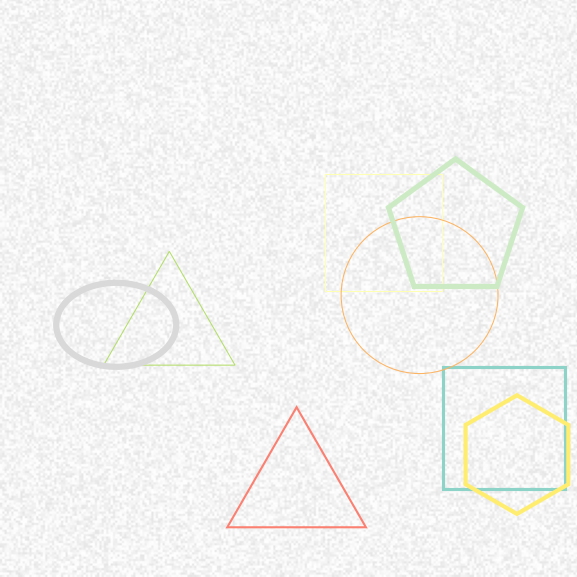[{"shape": "square", "thickness": 1.5, "radius": 0.53, "center": [0.873, 0.257]}, {"shape": "square", "thickness": 0.5, "radius": 0.51, "center": [0.664, 0.596]}, {"shape": "triangle", "thickness": 1, "radius": 0.69, "center": [0.514, 0.155]}, {"shape": "circle", "thickness": 0.5, "radius": 0.68, "center": [0.727, 0.488]}, {"shape": "triangle", "thickness": 0.5, "radius": 0.66, "center": [0.293, 0.433]}, {"shape": "oval", "thickness": 3, "radius": 0.52, "center": [0.201, 0.437]}, {"shape": "pentagon", "thickness": 2.5, "radius": 0.61, "center": [0.789, 0.602]}, {"shape": "hexagon", "thickness": 2, "radius": 0.51, "center": [0.895, 0.212]}]